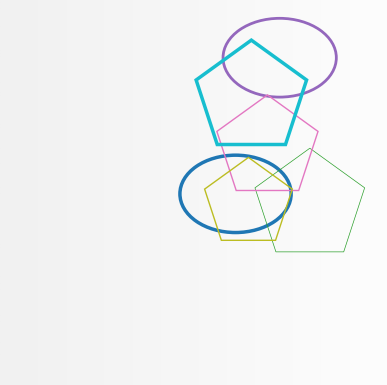[{"shape": "oval", "thickness": 2.5, "radius": 0.72, "center": [0.608, 0.496]}, {"shape": "pentagon", "thickness": 0.5, "radius": 0.74, "center": [0.8, 0.466]}, {"shape": "oval", "thickness": 2, "radius": 0.73, "center": [0.722, 0.85]}, {"shape": "pentagon", "thickness": 1, "radius": 0.69, "center": [0.69, 0.616]}, {"shape": "pentagon", "thickness": 1, "radius": 0.59, "center": [0.641, 0.472]}, {"shape": "pentagon", "thickness": 2.5, "radius": 0.75, "center": [0.649, 0.746]}]